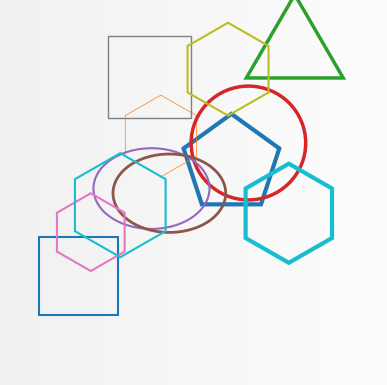[{"shape": "pentagon", "thickness": 3, "radius": 0.65, "center": [0.597, 0.574]}, {"shape": "square", "thickness": 1.5, "radius": 0.51, "center": [0.202, 0.283]}, {"shape": "hexagon", "thickness": 0.5, "radius": 0.53, "center": [0.415, 0.647]}, {"shape": "triangle", "thickness": 2.5, "radius": 0.72, "center": [0.761, 0.87]}, {"shape": "circle", "thickness": 2.5, "radius": 0.74, "center": [0.641, 0.629]}, {"shape": "oval", "thickness": 1.5, "radius": 0.75, "center": [0.391, 0.51]}, {"shape": "oval", "thickness": 2, "radius": 0.73, "center": [0.437, 0.498]}, {"shape": "hexagon", "thickness": 1.5, "radius": 0.5, "center": [0.234, 0.397]}, {"shape": "square", "thickness": 1, "radius": 0.54, "center": [0.385, 0.8]}, {"shape": "hexagon", "thickness": 1.5, "radius": 0.6, "center": [0.589, 0.82]}, {"shape": "hexagon", "thickness": 3, "radius": 0.64, "center": [0.745, 0.446]}, {"shape": "hexagon", "thickness": 1.5, "radius": 0.68, "center": [0.31, 0.467]}]